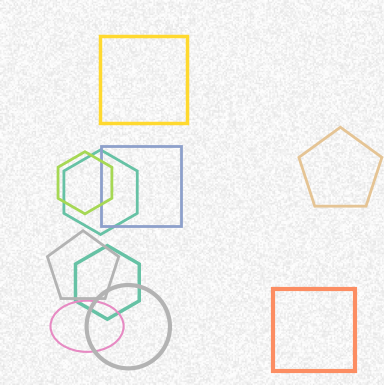[{"shape": "hexagon", "thickness": 2, "radius": 0.55, "center": [0.261, 0.501]}, {"shape": "hexagon", "thickness": 2.5, "radius": 0.48, "center": [0.279, 0.266]}, {"shape": "square", "thickness": 3, "radius": 0.53, "center": [0.816, 0.143]}, {"shape": "square", "thickness": 2, "radius": 0.52, "center": [0.366, 0.516]}, {"shape": "oval", "thickness": 1.5, "radius": 0.47, "center": [0.226, 0.153]}, {"shape": "hexagon", "thickness": 2, "radius": 0.4, "center": [0.221, 0.525]}, {"shape": "square", "thickness": 2.5, "radius": 0.57, "center": [0.373, 0.794]}, {"shape": "pentagon", "thickness": 2, "radius": 0.57, "center": [0.884, 0.556]}, {"shape": "pentagon", "thickness": 2, "radius": 0.49, "center": [0.216, 0.303]}, {"shape": "circle", "thickness": 3, "radius": 0.54, "center": [0.333, 0.151]}]